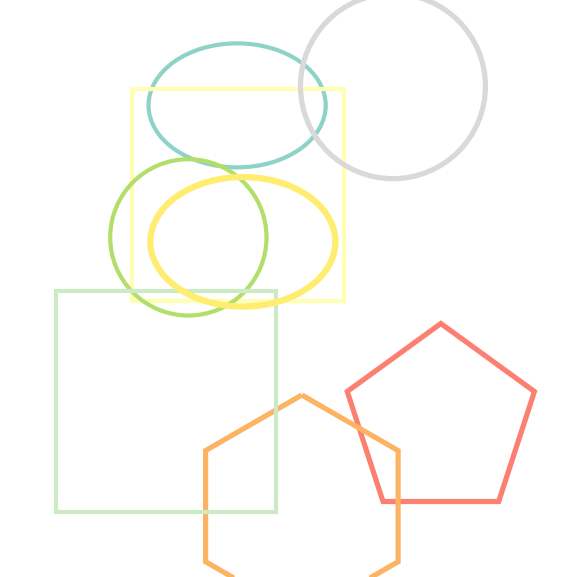[{"shape": "oval", "thickness": 2, "radius": 0.77, "center": [0.411, 0.817]}, {"shape": "square", "thickness": 2, "radius": 0.92, "center": [0.412, 0.662]}, {"shape": "pentagon", "thickness": 2.5, "radius": 0.85, "center": [0.763, 0.269]}, {"shape": "hexagon", "thickness": 2.5, "radius": 0.96, "center": [0.523, 0.123]}, {"shape": "circle", "thickness": 2, "radius": 0.68, "center": [0.326, 0.588]}, {"shape": "circle", "thickness": 2.5, "radius": 0.8, "center": [0.68, 0.85]}, {"shape": "square", "thickness": 2, "radius": 0.95, "center": [0.288, 0.304]}, {"shape": "oval", "thickness": 3, "radius": 0.8, "center": [0.421, 0.58]}]